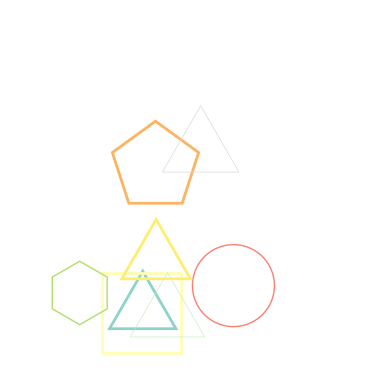[{"shape": "triangle", "thickness": 2, "radius": 0.5, "center": [0.371, 0.196]}, {"shape": "square", "thickness": 2, "radius": 0.52, "center": [0.367, 0.187]}, {"shape": "circle", "thickness": 1, "radius": 0.53, "center": [0.606, 0.258]}, {"shape": "pentagon", "thickness": 2, "radius": 0.59, "center": [0.404, 0.567]}, {"shape": "hexagon", "thickness": 1, "radius": 0.41, "center": [0.207, 0.239]}, {"shape": "triangle", "thickness": 0.5, "radius": 0.57, "center": [0.521, 0.61]}, {"shape": "triangle", "thickness": 0.5, "radius": 0.56, "center": [0.435, 0.181]}, {"shape": "triangle", "thickness": 2, "radius": 0.51, "center": [0.406, 0.327]}]